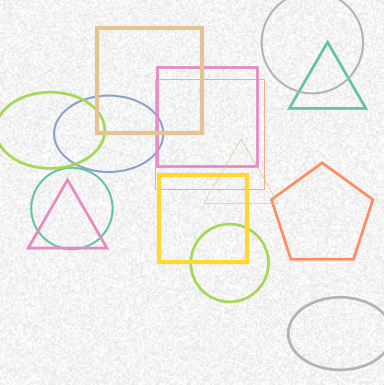[{"shape": "circle", "thickness": 1.5, "radius": 0.53, "center": [0.187, 0.459]}, {"shape": "triangle", "thickness": 2, "radius": 0.57, "center": [0.851, 0.776]}, {"shape": "pentagon", "thickness": 2, "radius": 0.69, "center": [0.837, 0.439]}, {"shape": "square", "thickness": 0.5, "radius": 0.71, "center": [0.544, 0.652]}, {"shape": "oval", "thickness": 1.5, "radius": 0.71, "center": [0.282, 0.653]}, {"shape": "square", "thickness": 2, "radius": 0.65, "center": [0.538, 0.697]}, {"shape": "triangle", "thickness": 2, "radius": 0.59, "center": [0.175, 0.415]}, {"shape": "circle", "thickness": 2, "radius": 0.5, "center": [0.596, 0.317]}, {"shape": "oval", "thickness": 2, "radius": 0.71, "center": [0.131, 0.662]}, {"shape": "square", "thickness": 3, "radius": 0.57, "center": [0.527, 0.432]}, {"shape": "triangle", "thickness": 0.5, "radius": 0.56, "center": [0.626, 0.527]}, {"shape": "square", "thickness": 3, "radius": 0.68, "center": [0.389, 0.791]}, {"shape": "oval", "thickness": 2, "radius": 0.67, "center": [0.883, 0.134]}, {"shape": "circle", "thickness": 1.5, "radius": 0.66, "center": [0.811, 0.889]}]